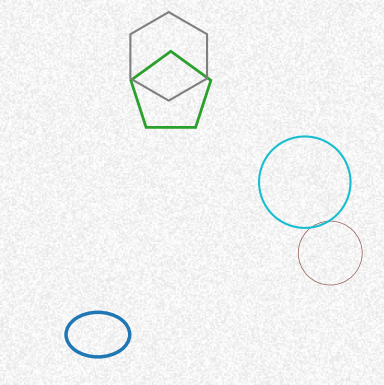[{"shape": "oval", "thickness": 2.5, "radius": 0.41, "center": [0.254, 0.131]}, {"shape": "pentagon", "thickness": 2, "radius": 0.55, "center": [0.444, 0.758]}, {"shape": "circle", "thickness": 0.5, "radius": 0.42, "center": [0.858, 0.343]}, {"shape": "hexagon", "thickness": 1.5, "radius": 0.57, "center": [0.438, 0.854]}, {"shape": "circle", "thickness": 1.5, "radius": 0.59, "center": [0.792, 0.527]}]